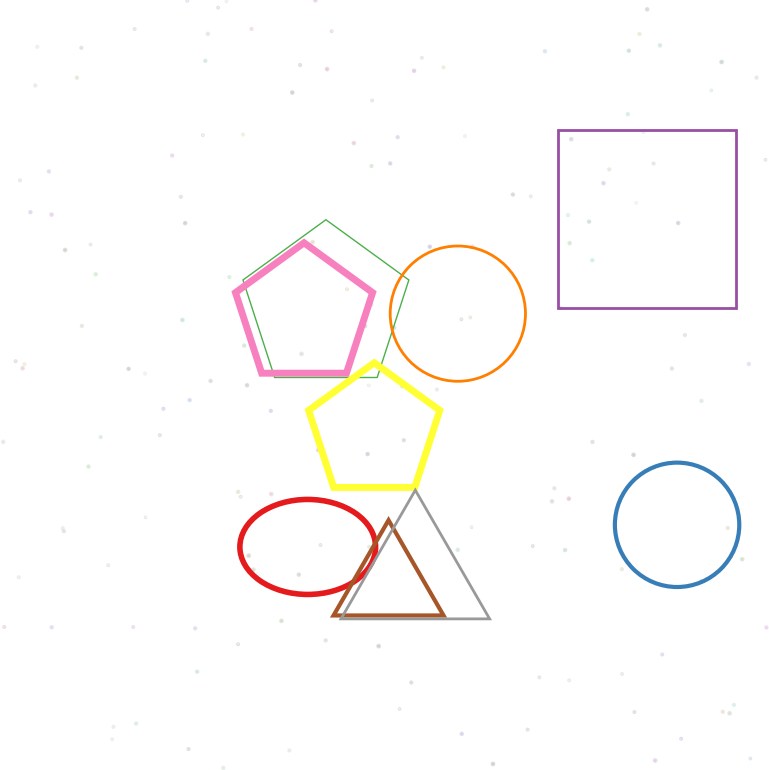[{"shape": "oval", "thickness": 2, "radius": 0.44, "center": [0.4, 0.29]}, {"shape": "circle", "thickness": 1.5, "radius": 0.4, "center": [0.879, 0.318]}, {"shape": "pentagon", "thickness": 0.5, "radius": 0.57, "center": [0.423, 0.601]}, {"shape": "square", "thickness": 1, "radius": 0.58, "center": [0.84, 0.716]}, {"shape": "circle", "thickness": 1, "radius": 0.44, "center": [0.595, 0.593]}, {"shape": "pentagon", "thickness": 2.5, "radius": 0.45, "center": [0.486, 0.439]}, {"shape": "triangle", "thickness": 1.5, "radius": 0.41, "center": [0.505, 0.242]}, {"shape": "pentagon", "thickness": 2.5, "radius": 0.47, "center": [0.395, 0.591]}, {"shape": "triangle", "thickness": 1, "radius": 0.56, "center": [0.539, 0.252]}]